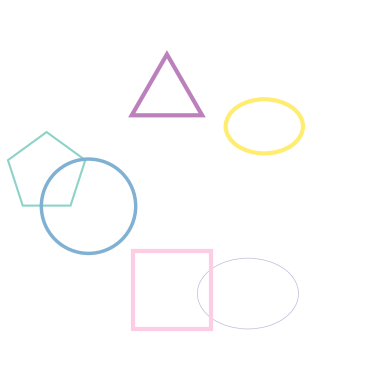[{"shape": "pentagon", "thickness": 1.5, "radius": 0.53, "center": [0.121, 0.551]}, {"shape": "oval", "thickness": 0.5, "radius": 0.66, "center": [0.644, 0.237]}, {"shape": "circle", "thickness": 2.5, "radius": 0.61, "center": [0.23, 0.464]}, {"shape": "square", "thickness": 3, "radius": 0.51, "center": [0.447, 0.247]}, {"shape": "triangle", "thickness": 3, "radius": 0.53, "center": [0.434, 0.753]}, {"shape": "oval", "thickness": 3, "radius": 0.5, "center": [0.687, 0.672]}]